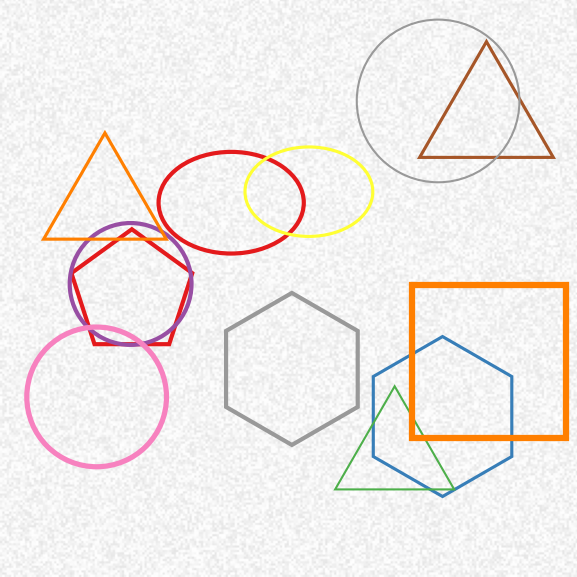[{"shape": "oval", "thickness": 2, "radius": 0.63, "center": [0.4, 0.648]}, {"shape": "pentagon", "thickness": 2, "radius": 0.55, "center": [0.228, 0.492]}, {"shape": "hexagon", "thickness": 1.5, "radius": 0.69, "center": [0.766, 0.278]}, {"shape": "triangle", "thickness": 1, "radius": 0.6, "center": [0.683, 0.211]}, {"shape": "circle", "thickness": 2, "radius": 0.53, "center": [0.226, 0.507]}, {"shape": "triangle", "thickness": 1.5, "radius": 0.61, "center": [0.182, 0.646]}, {"shape": "square", "thickness": 3, "radius": 0.67, "center": [0.847, 0.373]}, {"shape": "oval", "thickness": 1.5, "radius": 0.55, "center": [0.535, 0.667]}, {"shape": "triangle", "thickness": 1.5, "radius": 0.67, "center": [0.842, 0.793]}, {"shape": "circle", "thickness": 2.5, "radius": 0.6, "center": [0.167, 0.312]}, {"shape": "circle", "thickness": 1, "radius": 0.7, "center": [0.759, 0.824]}, {"shape": "hexagon", "thickness": 2, "radius": 0.66, "center": [0.505, 0.36]}]